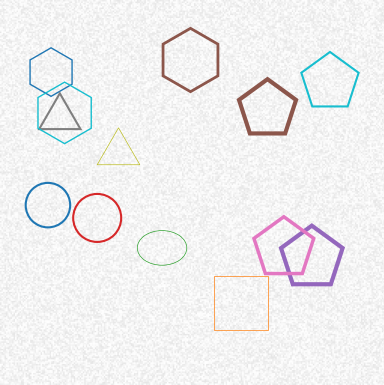[{"shape": "hexagon", "thickness": 1, "radius": 0.31, "center": [0.133, 0.813]}, {"shape": "circle", "thickness": 1.5, "radius": 0.29, "center": [0.125, 0.467]}, {"shape": "square", "thickness": 0.5, "radius": 0.35, "center": [0.625, 0.213]}, {"shape": "oval", "thickness": 0.5, "radius": 0.32, "center": [0.421, 0.356]}, {"shape": "circle", "thickness": 1.5, "radius": 0.31, "center": [0.252, 0.434]}, {"shape": "pentagon", "thickness": 3, "radius": 0.42, "center": [0.81, 0.33]}, {"shape": "pentagon", "thickness": 3, "radius": 0.39, "center": [0.695, 0.716]}, {"shape": "hexagon", "thickness": 2, "radius": 0.41, "center": [0.495, 0.844]}, {"shape": "pentagon", "thickness": 2.5, "radius": 0.41, "center": [0.737, 0.355]}, {"shape": "triangle", "thickness": 1.5, "radius": 0.31, "center": [0.155, 0.696]}, {"shape": "triangle", "thickness": 0.5, "radius": 0.32, "center": [0.308, 0.604]}, {"shape": "hexagon", "thickness": 1, "radius": 0.4, "center": [0.168, 0.707]}, {"shape": "pentagon", "thickness": 1.5, "radius": 0.39, "center": [0.857, 0.787]}]